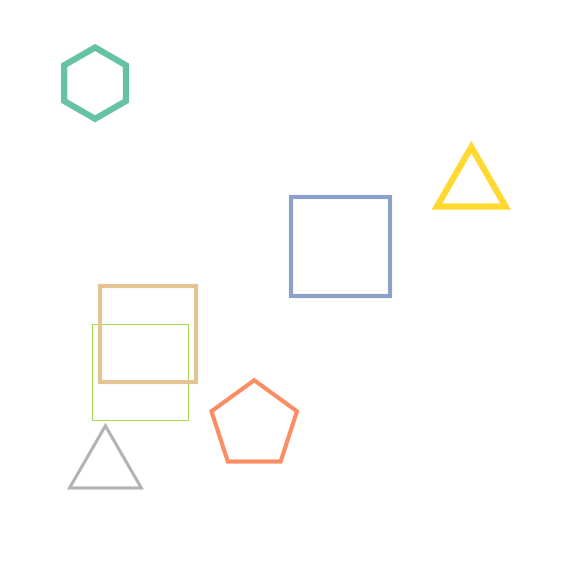[{"shape": "hexagon", "thickness": 3, "radius": 0.31, "center": [0.165, 0.855]}, {"shape": "pentagon", "thickness": 2, "radius": 0.39, "center": [0.44, 0.263]}, {"shape": "square", "thickness": 2, "radius": 0.43, "center": [0.59, 0.572]}, {"shape": "square", "thickness": 0.5, "radius": 0.42, "center": [0.243, 0.356]}, {"shape": "triangle", "thickness": 3, "radius": 0.34, "center": [0.816, 0.676]}, {"shape": "square", "thickness": 2, "radius": 0.41, "center": [0.256, 0.421]}, {"shape": "triangle", "thickness": 1.5, "radius": 0.36, "center": [0.183, 0.19]}]